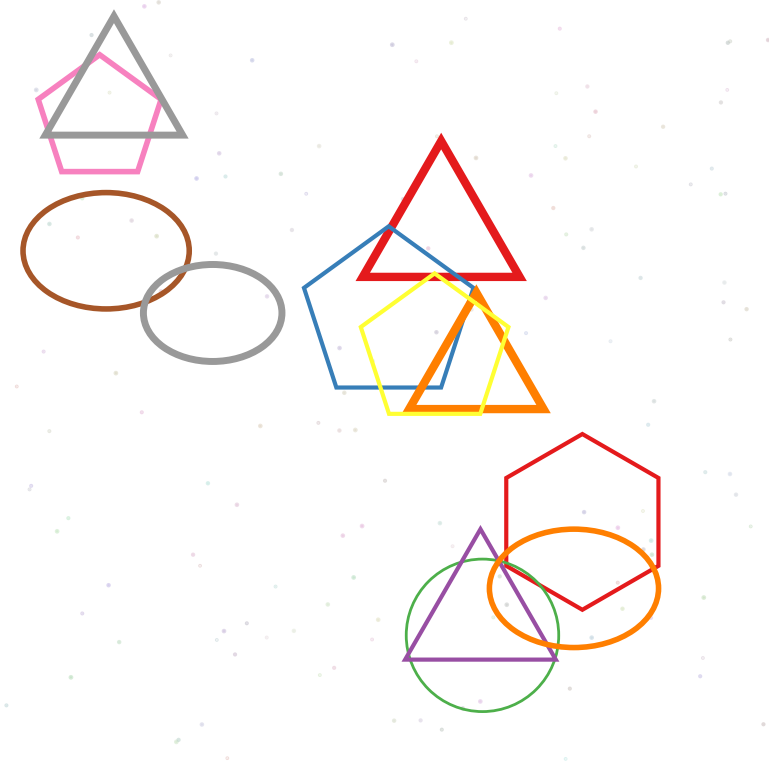[{"shape": "hexagon", "thickness": 1.5, "radius": 0.57, "center": [0.756, 0.322]}, {"shape": "triangle", "thickness": 3, "radius": 0.59, "center": [0.573, 0.699]}, {"shape": "pentagon", "thickness": 1.5, "radius": 0.58, "center": [0.505, 0.59]}, {"shape": "circle", "thickness": 1, "radius": 0.5, "center": [0.627, 0.175]}, {"shape": "triangle", "thickness": 1.5, "radius": 0.56, "center": [0.624, 0.2]}, {"shape": "triangle", "thickness": 3, "radius": 0.5, "center": [0.619, 0.519]}, {"shape": "oval", "thickness": 2, "radius": 0.55, "center": [0.745, 0.236]}, {"shape": "pentagon", "thickness": 1.5, "radius": 0.5, "center": [0.564, 0.544]}, {"shape": "oval", "thickness": 2, "radius": 0.54, "center": [0.138, 0.674]}, {"shape": "pentagon", "thickness": 2, "radius": 0.42, "center": [0.129, 0.845]}, {"shape": "oval", "thickness": 2.5, "radius": 0.45, "center": [0.276, 0.594]}, {"shape": "triangle", "thickness": 2.5, "radius": 0.51, "center": [0.148, 0.876]}]